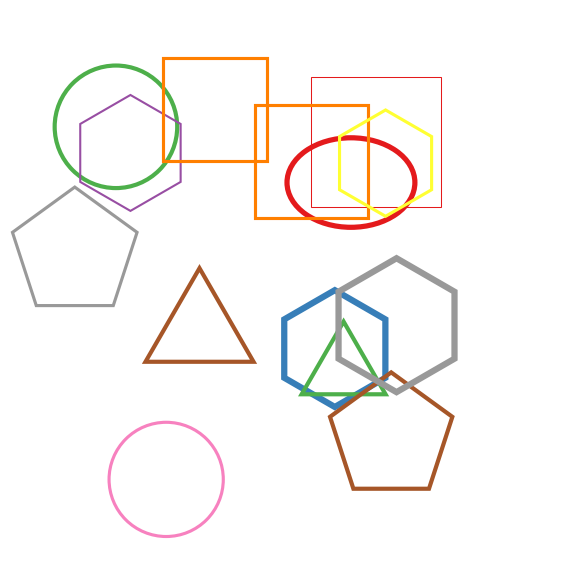[{"shape": "oval", "thickness": 2.5, "radius": 0.55, "center": [0.608, 0.683]}, {"shape": "square", "thickness": 0.5, "radius": 0.56, "center": [0.652, 0.753]}, {"shape": "hexagon", "thickness": 3, "radius": 0.51, "center": [0.58, 0.396]}, {"shape": "circle", "thickness": 2, "radius": 0.53, "center": [0.201, 0.78]}, {"shape": "triangle", "thickness": 2, "radius": 0.42, "center": [0.595, 0.358]}, {"shape": "hexagon", "thickness": 1, "radius": 0.5, "center": [0.226, 0.734]}, {"shape": "square", "thickness": 1.5, "radius": 0.49, "center": [0.54, 0.72]}, {"shape": "square", "thickness": 1.5, "radius": 0.45, "center": [0.372, 0.81]}, {"shape": "hexagon", "thickness": 1.5, "radius": 0.46, "center": [0.668, 0.717]}, {"shape": "triangle", "thickness": 2, "radius": 0.54, "center": [0.345, 0.427]}, {"shape": "pentagon", "thickness": 2, "radius": 0.56, "center": [0.677, 0.243]}, {"shape": "circle", "thickness": 1.5, "radius": 0.49, "center": [0.288, 0.169]}, {"shape": "pentagon", "thickness": 1.5, "radius": 0.57, "center": [0.129, 0.562]}, {"shape": "hexagon", "thickness": 3, "radius": 0.58, "center": [0.687, 0.436]}]